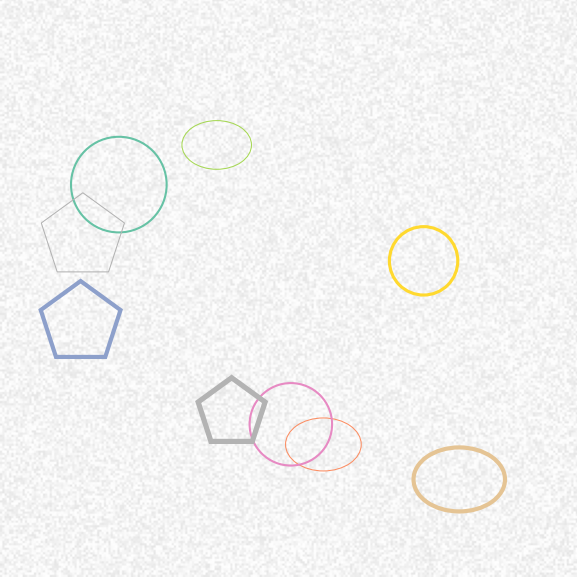[{"shape": "circle", "thickness": 1, "radius": 0.41, "center": [0.206, 0.679]}, {"shape": "oval", "thickness": 0.5, "radius": 0.33, "center": [0.56, 0.23]}, {"shape": "pentagon", "thickness": 2, "radius": 0.36, "center": [0.14, 0.44]}, {"shape": "circle", "thickness": 1, "radius": 0.36, "center": [0.504, 0.264]}, {"shape": "oval", "thickness": 0.5, "radius": 0.3, "center": [0.375, 0.748]}, {"shape": "circle", "thickness": 1.5, "radius": 0.3, "center": [0.734, 0.547]}, {"shape": "oval", "thickness": 2, "radius": 0.4, "center": [0.795, 0.169]}, {"shape": "pentagon", "thickness": 2.5, "radius": 0.3, "center": [0.401, 0.284]}, {"shape": "pentagon", "thickness": 0.5, "radius": 0.38, "center": [0.144, 0.59]}]